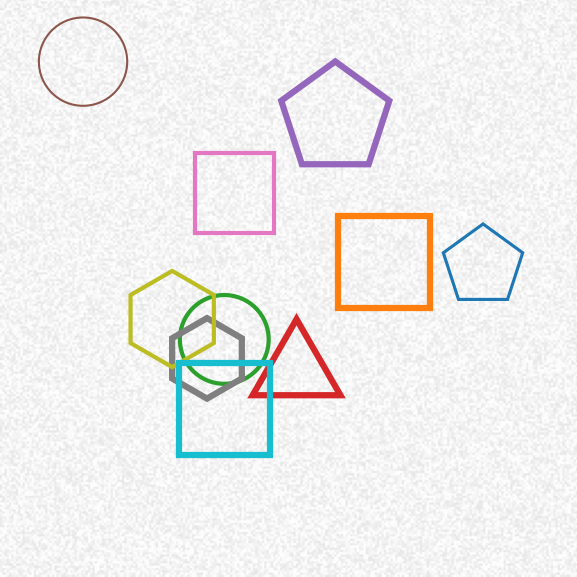[{"shape": "pentagon", "thickness": 1.5, "radius": 0.36, "center": [0.836, 0.539]}, {"shape": "square", "thickness": 3, "radius": 0.4, "center": [0.666, 0.546]}, {"shape": "circle", "thickness": 2, "radius": 0.38, "center": [0.388, 0.411]}, {"shape": "triangle", "thickness": 3, "radius": 0.44, "center": [0.513, 0.359]}, {"shape": "pentagon", "thickness": 3, "radius": 0.49, "center": [0.581, 0.794]}, {"shape": "circle", "thickness": 1, "radius": 0.38, "center": [0.144, 0.892]}, {"shape": "square", "thickness": 2, "radius": 0.34, "center": [0.406, 0.665]}, {"shape": "hexagon", "thickness": 3, "radius": 0.35, "center": [0.358, 0.379]}, {"shape": "hexagon", "thickness": 2, "radius": 0.42, "center": [0.298, 0.447]}, {"shape": "square", "thickness": 3, "radius": 0.4, "center": [0.388, 0.291]}]